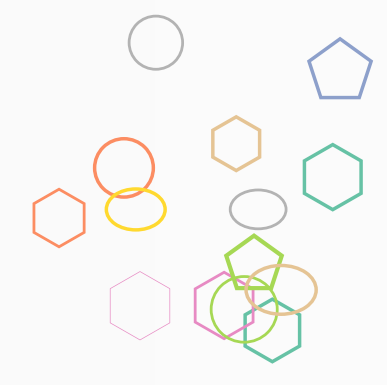[{"shape": "hexagon", "thickness": 2.5, "radius": 0.41, "center": [0.703, 0.142]}, {"shape": "hexagon", "thickness": 2.5, "radius": 0.42, "center": [0.859, 0.54]}, {"shape": "hexagon", "thickness": 2, "radius": 0.37, "center": [0.152, 0.434]}, {"shape": "circle", "thickness": 2.5, "radius": 0.38, "center": [0.32, 0.564]}, {"shape": "pentagon", "thickness": 2.5, "radius": 0.42, "center": [0.878, 0.815]}, {"shape": "hexagon", "thickness": 2, "radius": 0.43, "center": [0.578, 0.207]}, {"shape": "hexagon", "thickness": 0.5, "radius": 0.44, "center": [0.361, 0.206]}, {"shape": "circle", "thickness": 2, "radius": 0.43, "center": [0.63, 0.196]}, {"shape": "pentagon", "thickness": 3, "radius": 0.38, "center": [0.656, 0.313]}, {"shape": "oval", "thickness": 2.5, "radius": 0.38, "center": [0.35, 0.456]}, {"shape": "hexagon", "thickness": 2.5, "radius": 0.35, "center": [0.61, 0.627]}, {"shape": "oval", "thickness": 2.5, "radius": 0.45, "center": [0.725, 0.247]}, {"shape": "circle", "thickness": 2, "radius": 0.35, "center": [0.402, 0.889]}, {"shape": "oval", "thickness": 2, "radius": 0.36, "center": [0.666, 0.456]}]